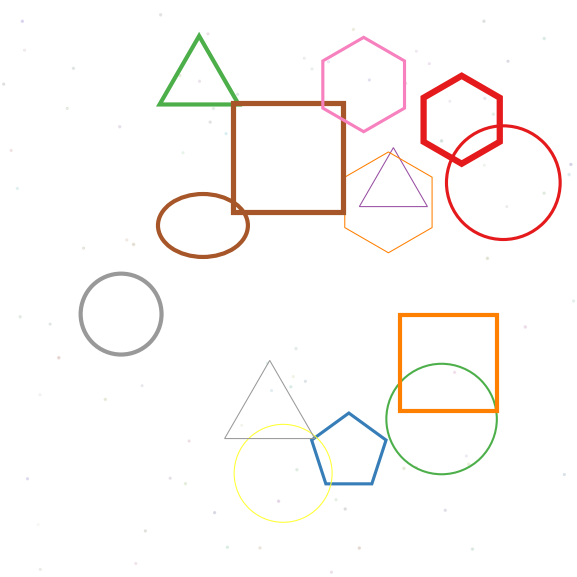[{"shape": "circle", "thickness": 1.5, "radius": 0.49, "center": [0.872, 0.683]}, {"shape": "hexagon", "thickness": 3, "radius": 0.38, "center": [0.799, 0.792]}, {"shape": "pentagon", "thickness": 1.5, "radius": 0.34, "center": [0.604, 0.216]}, {"shape": "circle", "thickness": 1, "radius": 0.48, "center": [0.765, 0.274]}, {"shape": "triangle", "thickness": 2, "radius": 0.4, "center": [0.345, 0.858]}, {"shape": "triangle", "thickness": 0.5, "radius": 0.34, "center": [0.681, 0.675]}, {"shape": "hexagon", "thickness": 0.5, "radius": 0.44, "center": [0.673, 0.649]}, {"shape": "square", "thickness": 2, "radius": 0.42, "center": [0.777, 0.371]}, {"shape": "circle", "thickness": 0.5, "radius": 0.42, "center": [0.49, 0.18]}, {"shape": "oval", "thickness": 2, "radius": 0.39, "center": [0.351, 0.609]}, {"shape": "square", "thickness": 2.5, "radius": 0.47, "center": [0.499, 0.726]}, {"shape": "hexagon", "thickness": 1.5, "radius": 0.41, "center": [0.63, 0.853]}, {"shape": "triangle", "thickness": 0.5, "radius": 0.45, "center": [0.467, 0.285]}, {"shape": "circle", "thickness": 2, "radius": 0.35, "center": [0.21, 0.455]}]